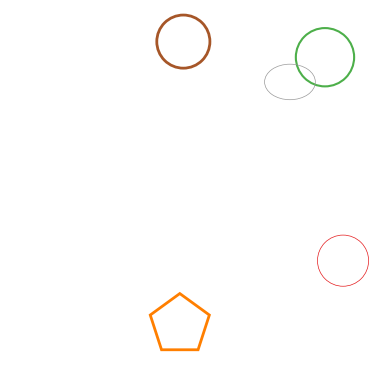[{"shape": "circle", "thickness": 0.5, "radius": 0.33, "center": [0.891, 0.323]}, {"shape": "circle", "thickness": 1.5, "radius": 0.38, "center": [0.844, 0.851]}, {"shape": "pentagon", "thickness": 2, "radius": 0.4, "center": [0.467, 0.157]}, {"shape": "circle", "thickness": 2, "radius": 0.34, "center": [0.476, 0.892]}, {"shape": "oval", "thickness": 0.5, "radius": 0.33, "center": [0.753, 0.787]}]